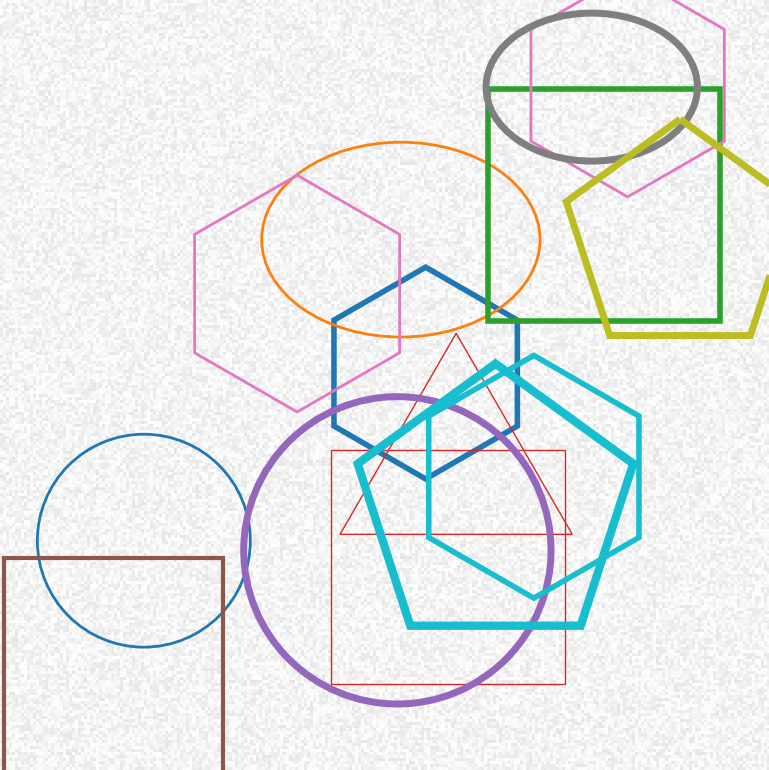[{"shape": "hexagon", "thickness": 2, "radius": 0.69, "center": [0.553, 0.515]}, {"shape": "circle", "thickness": 1, "radius": 0.69, "center": [0.187, 0.298]}, {"shape": "oval", "thickness": 1, "radius": 0.9, "center": [0.521, 0.689]}, {"shape": "square", "thickness": 2, "radius": 0.75, "center": [0.784, 0.733]}, {"shape": "square", "thickness": 0.5, "radius": 0.76, "center": [0.582, 0.263]}, {"shape": "triangle", "thickness": 0.5, "radius": 0.87, "center": [0.592, 0.393]}, {"shape": "circle", "thickness": 2.5, "radius": 1.0, "center": [0.516, 0.285]}, {"shape": "square", "thickness": 1.5, "radius": 0.71, "center": [0.147, 0.133]}, {"shape": "hexagon", "thickness": 1, "radius": 0.73, "center": [0.815, 0.889]}, {"shape": "hexagon", "thickness": 1, "radius": 0.77, "center": [0.386, 0.619]}, {"shape": "oval", "thickness": 2.5, "radius": 0.69, "center": [0.769, 0.887]}, {"shape": "pentagon", "thickness": 2.5, "radius": 0.78, "center": [0.883, 0.69]}, {"shape": "hexagon", "thickness": 2, "radius": 0.79, "center": [0.693, 0.381]}, {"shape": "pentagon", "thickness": 3, "radius": 0.94, "center": [0.643, 0.34]}]